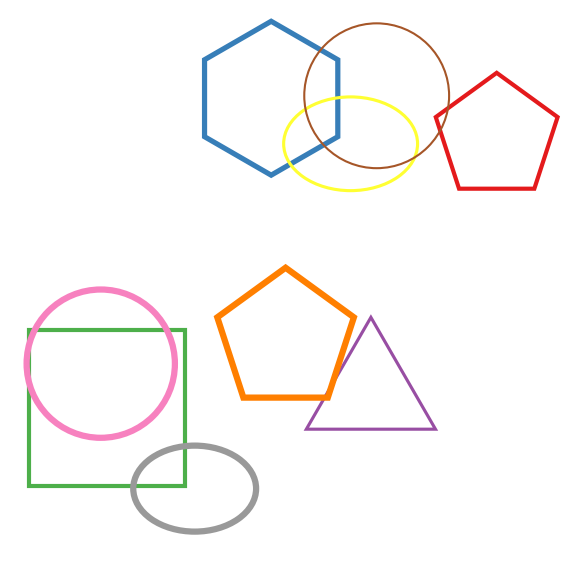[{"shape": "pentagon", "thickness": 2, "radius": 0.55, "center": [0.86, 0.762]}, {"shape": "hexagon", "thickness": 2.5, "radius": 0.67, "center": [0.47, 0.829]}, {"shape": "square", "thickness": 2, "radius": 0.67, "center": [0.185, 0.293]}, {"shape": "triangle", "thickness": 1.5, "radius": 0.65, "center": [0.642, 0.321]}, {"shape": "pentagon", "thickness": 3, "radius": 0.62, "center": [0.495, 0.411]}, {"shape": "oval", "thickness": 1.5, "radius": 0.58, "center": [0.607, 0.75]}, {"shape": "circle", "thickness": 1, "radius": 0.63, "center": [0.652, 0.833]}, {"shape": "circle", "thickness": 3, "radius": 0.64, "center": [0.174, 0.369]}, {"shape": "oval", "thickness": 3, "radius": 0.53, "center": [0.337, 0.153]}]